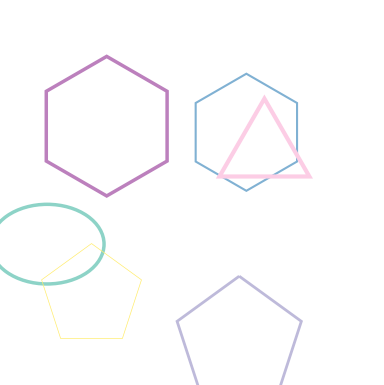[{"shape": "oval", "thickness": 2.5, "radius": 0.74, "center": [0.122, 0.366]}, {"shape": "pentagon", "thickness": 2, "radius": 0.85, "center": [0.621, 0.113]}, {"shape": "hexagon", "thickness": 1.5, "radius": 0.76, "center": [0.64, 0.656]}, {"shape": "triangle", "thickness": 3, "radius": 0.67, "center": [0.687, 0.609]}, {"shape": "hexagon", "thickness": 2.5, "radius": 0.91, "center": [0.277, 0.672]}, {"shape": "pentagon", "thickness": 0.5, "radius": 0.68, "center": [0.238, 0.231]}]